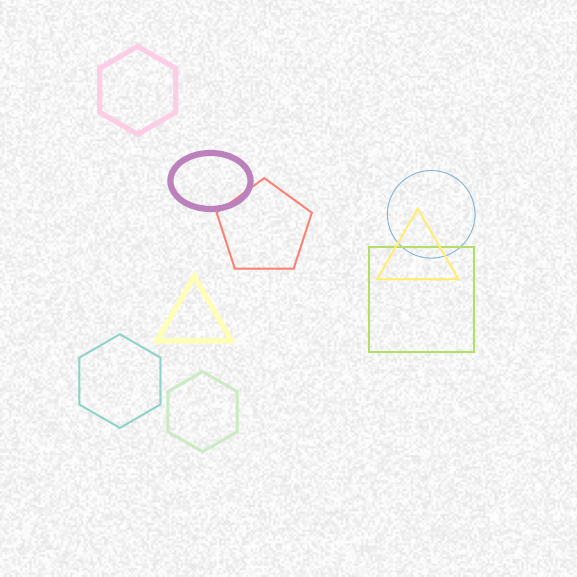[{"shape": "hexagon", "thickness": 1, "radius": 0.41, "center": [0.208, 0.339]}, {"shape": "triangle", "thickness": 2.5, "radius": 0.37, "center": [0.336, 0.446]}, {"shape": "pentagon", "thickness": 1, "radius": 0.43, "center": [0.458, 0.604]}, {"shape": "circle", "thickness": 0.5, "radius": 0.38, "center": [0.747, 0.628]}, {"shape": "square", "thickness": 1, "radius": 0.46, "center": [0.73, 0.481]}, {"shape": "hexagon", "thickness": 2.5, "radius": 0.38, "center": [0.238, 0.843]}, {"shape": "oval", "thickness": 3, "radius": 0.35, "center": [0.364, 0.686]}, {"shape": "hexagon", "thickness": 1.5, "radius": 0.35, "center": [0.351, 0.286]}, {"shape": "triangle", "thickness": 1, "radius": 0.41, "center": [0.723, 0.556]}]